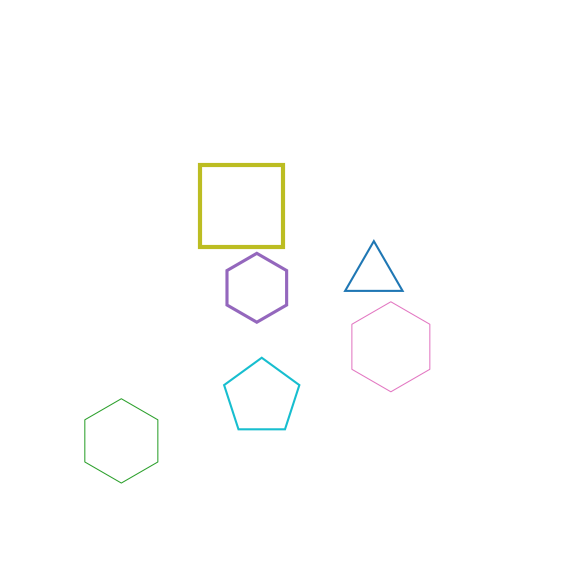[{"shape": "triangle", "thickness": 1, "radius": 0.29, "center": [0.647, 0.524]}, {"shape": "hexagon", "thickness": 0.5, "radius": 0.37, "center": [0.21, 0.236]}, {"shape": "hexagon", "thickness": 1.5, "radius": 0.3, "center": [0.445, 0.501]}, {"shape": "hexagon", "thickness": 0.5, "radius": 0.39, "center": [0.677, 0.399]}, {"shape": "square", "thickness": 2, "radius": 0.36, "center": [0.418, 0.642]}, {"shape": "pentagon", "thickness": 1, "radius": 0.34, "center": [0.453, 0.311]}]